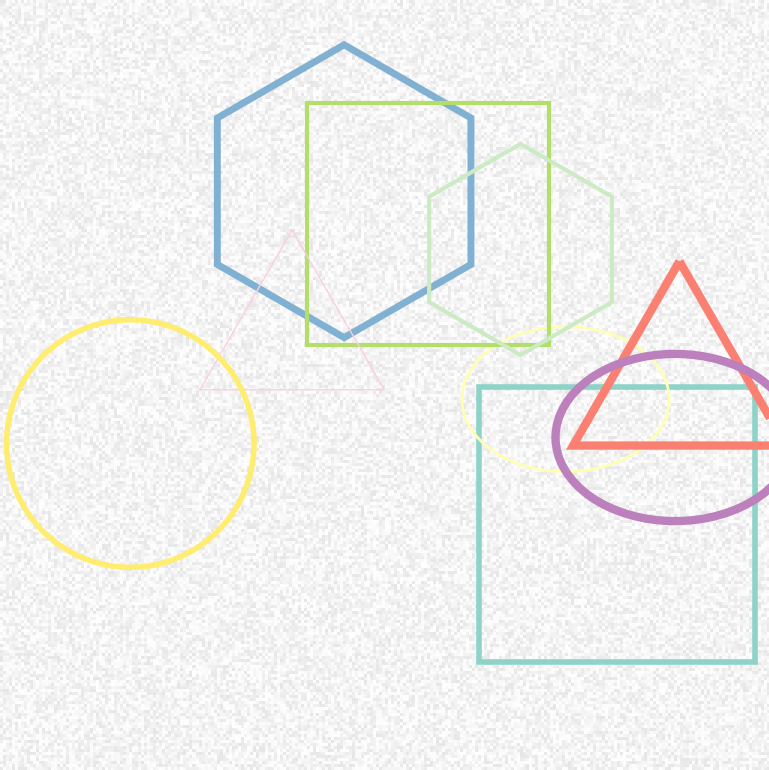[{"shape": "square", "thickness": 2, "radius": 0.89, "center": [0.801, 0.319]}, {"shape": "oval", "thickness": 1, "radius": 0.67, "center": [0.735, 0.482]}, {"shape": "triangle", "thickness": 3, "radius": 0.8, "center": [0.882, 0.501]}, {"shape": "hexagon", "thickness": 2.5, "radius": 0.95, "center": [0.447, 0.752]}, {"shape": "square", "thickness": 1.5, "radius": 0.79, "center": [0.556, 0.709]}, {"shape": "triangle", "thickness": 0.5, "radius": 0.69, "center": [0.379, 0.563]}, {"shape": "oval", "thickness": 3, "radius": 0.78, "center": [0.877, 0.432]}, {"shape": "hexagon", "thickness": 1.5, "radius": 0.69, "center": [0.676, 0.676]}, {"shape": "circle", "thickness": 2, "radius": 0.8, "center": [0.169, 0.424]}]